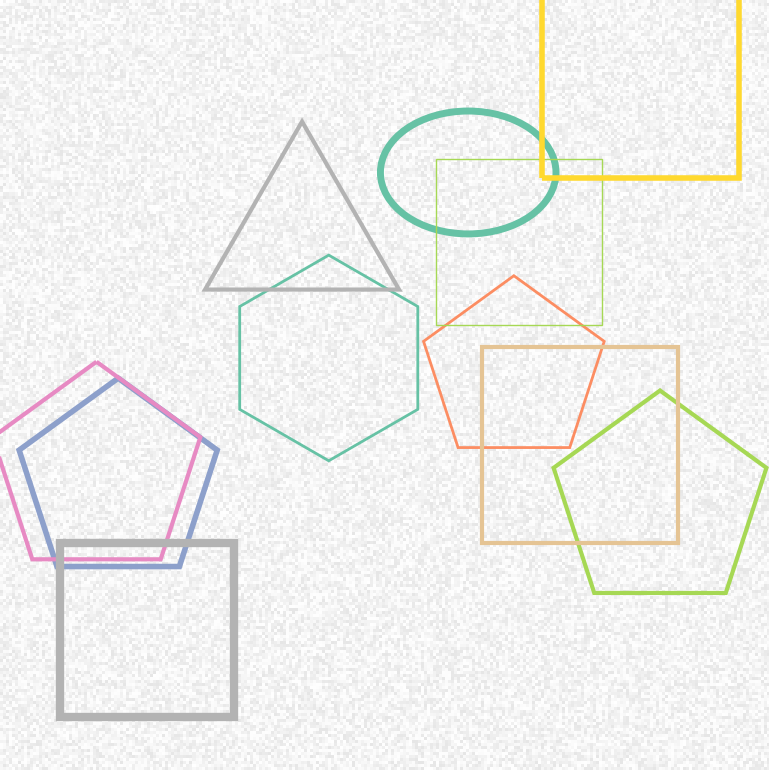[{"shape": "hexagon", "thickness": 1, "radius": 0.67, "center": [0.427, 0.535]}, {"shape": "oval", "thickness": 2.5, "radius": 0.57, "center": [0.608, 0.776]}, {"shape": "pentagon", "thickness": 1, "radius": 0.62, "center": [0.667, 0.519]}, {"shape": "pentagon", "thickness": 2, "radius": 0.68, "center": [0.153, 0.374]}, {"shape": "pentagon", "thickness": 1.5, "radius": 0.71, "center": [0.125, 0.388]}, {"shape": "pentagon", "thickness": 1.5, "radius": 0.73, "center": [0.857, 0.347]}, {"shape": "square", "thickness": 0.5, "radius": 0.54, "center": [0.674, 0.686]}, {"shape": "square", "thickness": 2, "radius": 0.64, "center": [0.832, 0.897]}, {"shape": "square", "thickness": 1.5, "radius": 0.63, "center": [0.753, 0.422]}, {"shape": "triangle", "thickness": 1.5, "radius": 0.73, "center": [0.392, 0.697]}, {"shape": "square", "thickness": 3, "radius": 0.57, "center": [0.191, 0.182]}]